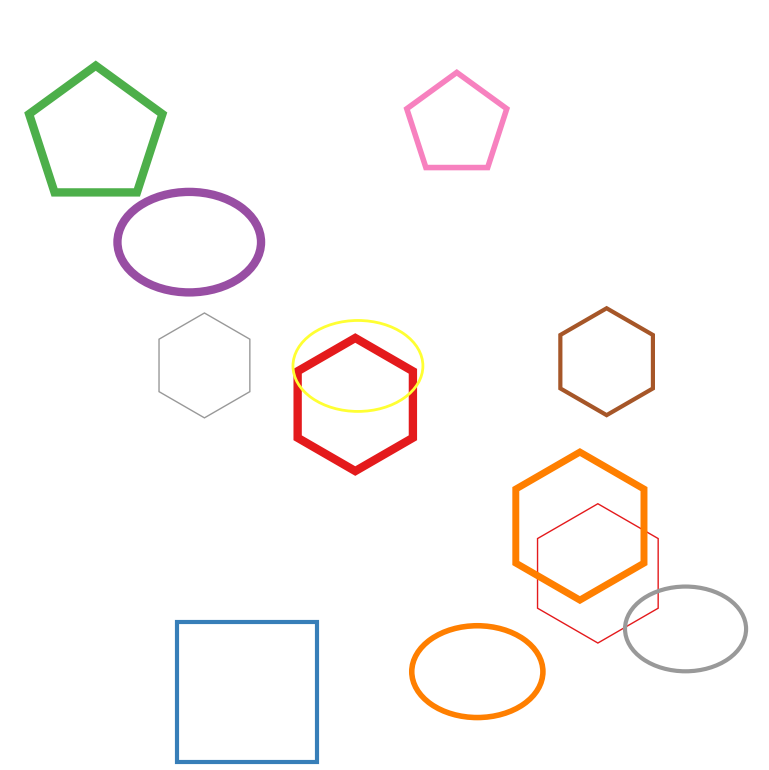[{"shape": "hexagon", "thickness": 0.5, "radius": 0.45, "center": [0.776, 0.255]}, {"shape": "hexagon", "thickness": 3, "radius": 0.43, "center": [0.461, 0.475]}, {"shape": "square", "thickness": 1.5, "radius": 0.45, "center": [0.321, 0.101]}, {"shape": "pentagon", "thickness": 3, "radius": 0.46, "center": [0.124, 0.824]}, {"shape": "oval", "thickness": 3, "radius": 0.47, "center": [0.246, 0.686]}, {"shape": "oval", "thickness": 2, "radius": 0.43, "center": [0.62, 0.128]}, {"shape": "hexagon", "thickness": 2.5, "radius": 0.48, "center": [0.753, 0.317]}, {"shape": "oval", "thickness": 1, "radius": 0.42, "center": [0.465, 0.525]}, {"shape": "hexagon", "thickness": 1.5, "radius": 0.35, "center": [0.788, 0.53]}, {"shape": "pentagon", "thickness": 2, "radius": 0.34, "center": [0.593, 0.838]}, {"shape": "oval", "thickness": 1.5, "radius": 0.39, "center": [0.89, 0.183]}, {"shape": "hexagon", "thickness": 0.5, "radius": 0.34, "center": [0.266, 0.525]}]